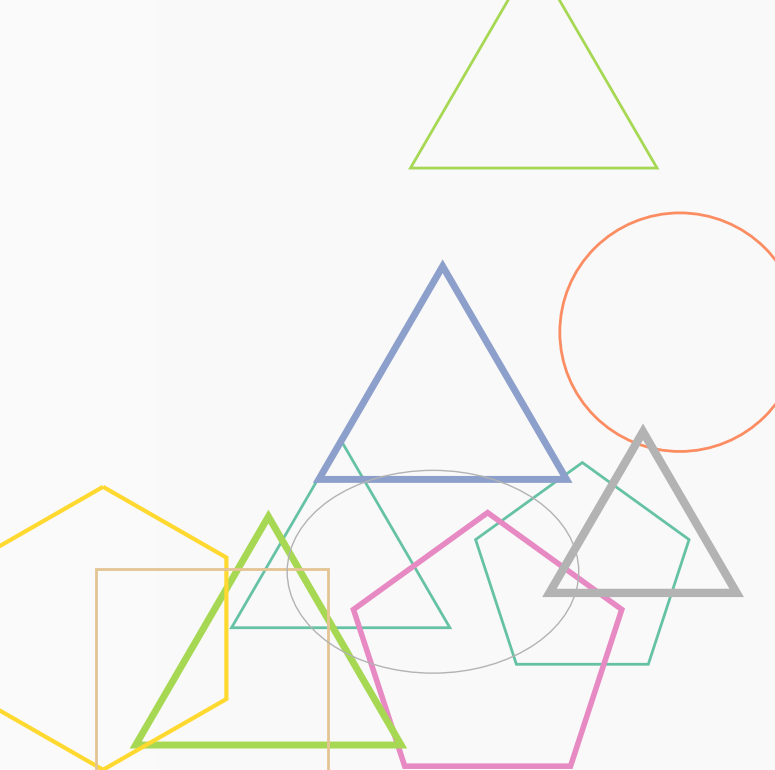[{"shape": "pentagon", "thickness": 1, "radius": 0.72, "center": [0.751, 0.254]}, {"shape": "triangle", "thickness": 1, "radius": 0.81, "center": [0.44, 0.266]}, {"shape": "circle", "thickness": 1, "radius": 0.77, "center": [0.877, 0.569]}, {"shape": "triangle", "thickness": 2.5, "radius": 0.92, "center": [0.571, 0.47]}, {"shape": "pentagon", "thickness": 2, "radius": 0.91, "center": [0.629, 0.152]}, {"shape": "triangle", "thickness": 1, "radius": 0.92, "center": [0.689, 0.874]}, {"shape": "triangle", "thickness": 2.5, "radius": 0.99, "center": [0.346, 0.131]}, {"shape": "hexagon", "thickness": 1.5, "radius": 0.92, "center": [0.133, 0.184]}, {"shape": "square", "thickness": 1, "radius": 0.75, "center": [0.273, 0.111]}, {"shape": "oval", "thickness": 0.5, "radius": 0.94, "center": [0.559, 0.257]}, {"shape": "triangle", "thickness": 3, "radius": 0.7, "center": [0.83, 0.3]}]